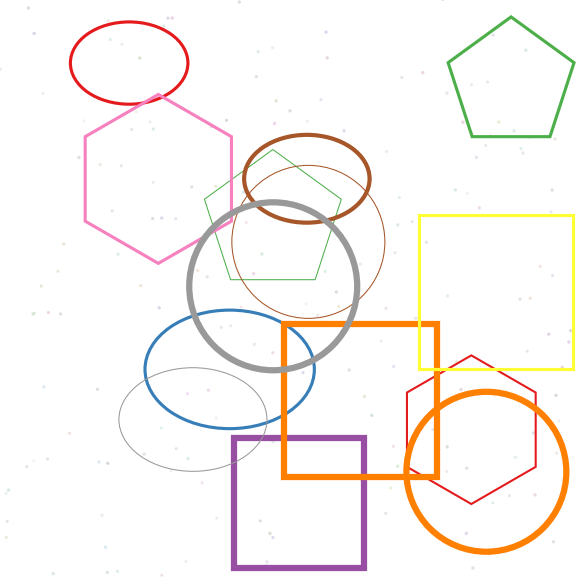[{"shape": "hexagon", "thickness": 1, "radius": 0.64, "center": [0.816, 0.255]}, {"shape": "oval", "thickness": 1.5, "radius": 0.51, "center": [0.224, 0.89]}, {"shape": "oval", "thickness": 1.5, "radius": 0.73, "center": [0.398, 0.36]}, {"shape": "pentagon", "thickness": 0.5, "radius": 0.62, "center": [0.472, 0.616]}, {"shape": "pentagon", "thickness": 1.5, "radius": 0.57, "center": [0.885, 0.855]}, {"shape": "square", "thickness": 3, "radius": 0.57, "center": [0.518, 0.128]}, {"shape": "square", "thickness": 3, "radius": 0.66, "center": [0.624, 0.306]}, {"shape": "circle", "thickness": 3, "radius": 0.69, "center": [0.842, 0.182]}, {"shape": "square", "thickness": 1.5, "radius": 0.67, "center": [0.859, 0.494]}, {"shape": "circle", "thickness": 0.5, "radius": 0.66, "center": [0.534, 0.58]}, {"shape": "oval", "thickness": 2, "radius": 0.54, "center": [0.531, 0.69]}, {"shape": "hexagon", "thickness": 1.5, "radius": 0.73, "center": [0.274, 0.689]}, {"shape": "circle", "thickness": 3, "radius": 0.73, "center": [0.473, 0.503]}, {"shape": "oval", "thickness": 0.5, "radius": 0.64, "center": [0.334, 0.273]}]